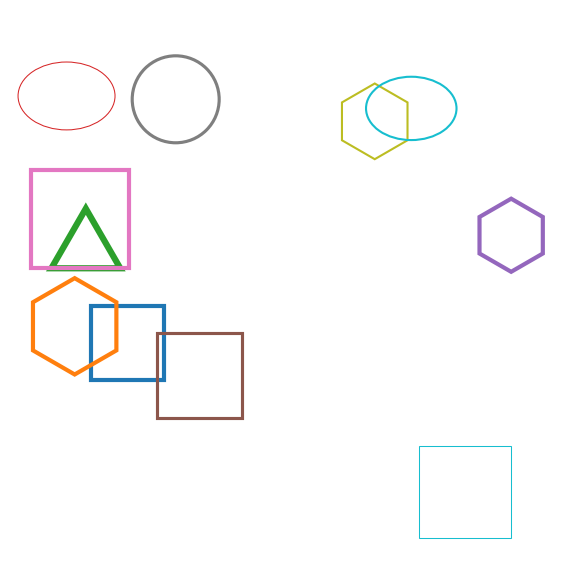[{"shape": "square", "thickness": 2, "radius": 0.32, "center": [0.221, 0.405]}, {"shape": "hexagon", "thickness": 2, "radius": 0.42, "center": [0.129, 0.434]}, {"shape": "triangle", "thickness": 3, "radius": 0.34, "center": [0.149, 0.569]}, {"shape": "oval", "thickness": 0.5, "radius": 0.42, "center": [0.115, 0.833]}, {"shape": "hexagon", "thickness": 2, "radius": 0.32, "center": [0.885, 0.592]}, {"shape": "square", "thickness": 1.5, "radius": 0.37, "center": [0.345, 0.35]}, {"shape": "square", "thickness": 2, "radius": 0.42, "center": [0.138, 0.62]}, {"shape": "circle", "thickness": 1.5, "radius": 0.38, "center": [0.304, 0.827]}, {"shape": "hexagon", "thickness": 1, "radius": 0.33, "center": [0.649, 0.789]}, {"shape": "square", "thickness": 0.5, "radius": 0.4, "center": [0.805, 0.148]}, {"shape": "oval", "thickness": 1, "radius": 0.39, "center": [0.712, 0.811]}]